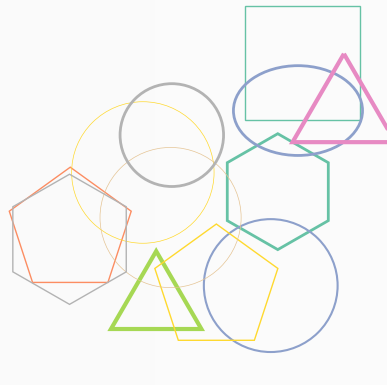[{"shape": "square", "thickness": 1, "radius": 0.74, "center": [0.781, 0.836]}, {"shape": "hexagon", "thickness": 2, "radius": 0.75, "center": [0.717, 0.502]}, {"shape": "pentagon", "thickness": 1, "radius": 0.83, "center": [0.181, 0.4]}, {"shape": "circle", "thickness": 1.5, "radius": 0.86, "center": [0.699, 0.258]}, {"shape": "oval", "thickness": 2, "radius": 0.83, "center": [0.769, 0.713]}, {"shape": "triangle", "thickness": 3, "radius": 0.77, "center": [0.888, 0.707]}, {"shape": "triangle", "thickness": 3, "radius": 0.67, "center": [0.403, 0.213]}, {"shape": "pentagon", "thickness": 1, "radius": 0.83, "center": [0.558, 0.251]}, {"shape": "circle", "thickness": 0.5, "radius": 0.92, "center": [0.369, 0.552]}, {"shape": "circle", "thickness": 0.5, "radius": 0.91, "center": [0.44, 0.435]}, {"shape": "circle", "thickness": 2, "radius": 0.67, "center": [0.443, 0.649]}, {"shape": "hexagon", "thickness": 1, "radius": 0.84, "center": [0.179, 0.378]}]